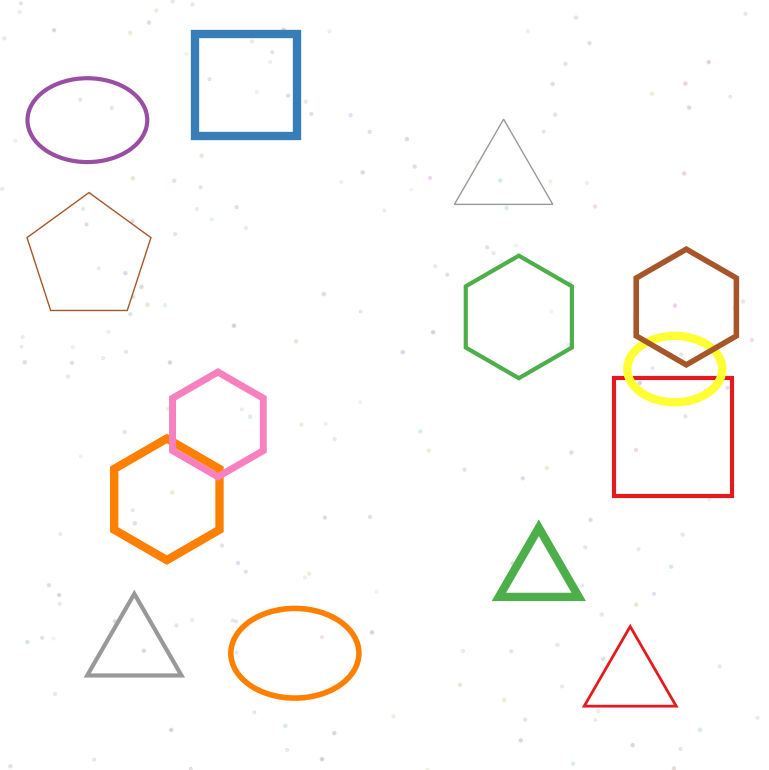[{"shape": "triangle", "thickness": 1, "radius": 0.34, "center": [0.818, 0.117]}, {"shape": "square", "thickness": 1.5, "radius": 0.38, "center": [0.874, 0.432]}, {"shape": "square", "thickness": 3, "radius": 0.33, "center": [0.319, 0.889]}, {"shape": "hexagon", "thickness": 1.5, "radius": 0.4, "center": [0.674, 0.588]}, {"shape": "triangle", "thickness": 3, "radius": 0.3, "center": [0.7, 0.255]}, {"shape": "oval", "thickness": 1.5, "radius": 0.39, "center": [0.113, 0.844]}, {"shape": "oval", "thickness": 2, "radius": 0.42, "center": [0.383, 0.152]}, {"shape": "hexagon", "thickness": 3, "radius": 0.39, "center": [0.217, 0.352]}, {"shape": "oval", "thickness": 3, "radius": 0.31, "center": [0.876, 0.521]}, {"shape": "hexagon", "thickness": 2, "radius": 0.38, "center": [0.891, 0.601]}, {"shape": "pentagon", "thickness": 0.5, "radius": 0.42, "center": [0.116, 0.665]}, {"shape": "hexagon", "thickness": 2.5, "radius": 0.34, "center": [0.283, 0.449]}, {"shape": "triangle", "thickness": 0.5, "radius": 0.37, "center": [0.654, 0.771]}, {"shape": "triangle", "thickness": 1.5, "radius": 0.35, "center": [0.174, 0.158]}]